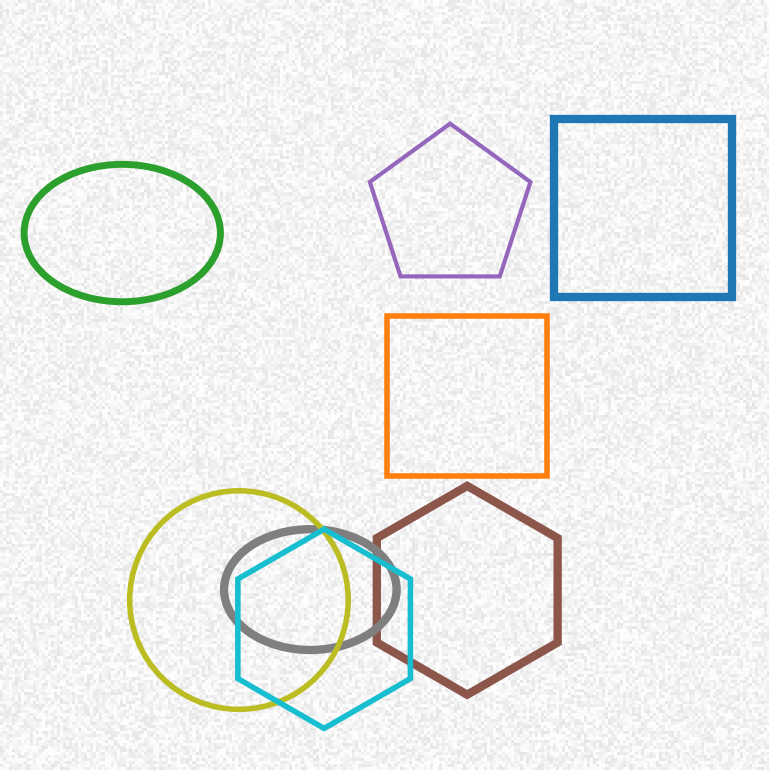[{"shape": "square", "thickness": 3, "radius": 0.58, "center": [0.835, 0.729]}, {"shape": "square", "thickness": 2, "radius": 0.52, "center": [0.607, 0.486]}, {"shape": "oval", "thickness": 2.5, "radius": 0.64, "center": [0.159, 0.697]}, {"shape": "pentagon", "thickness": 1.5, "radius": 0.55, "center": [0.585, 0.73]}, {"shape": "hexagon", "thickness": 3, "radius": 0.68, "center": [0.607, 0.233]}, {"shape": "oval", "thickness": 3, "radius": 0.56, "center": [0.403, 0.234]}, {"shape": "circle", "thickness": 2, "radius": 0.71, "center": [0.31, 0.221]}, {"shape": "hexagon", "thickness": 2, "radius": 0.65, "center": [0.421, 0.183]}]